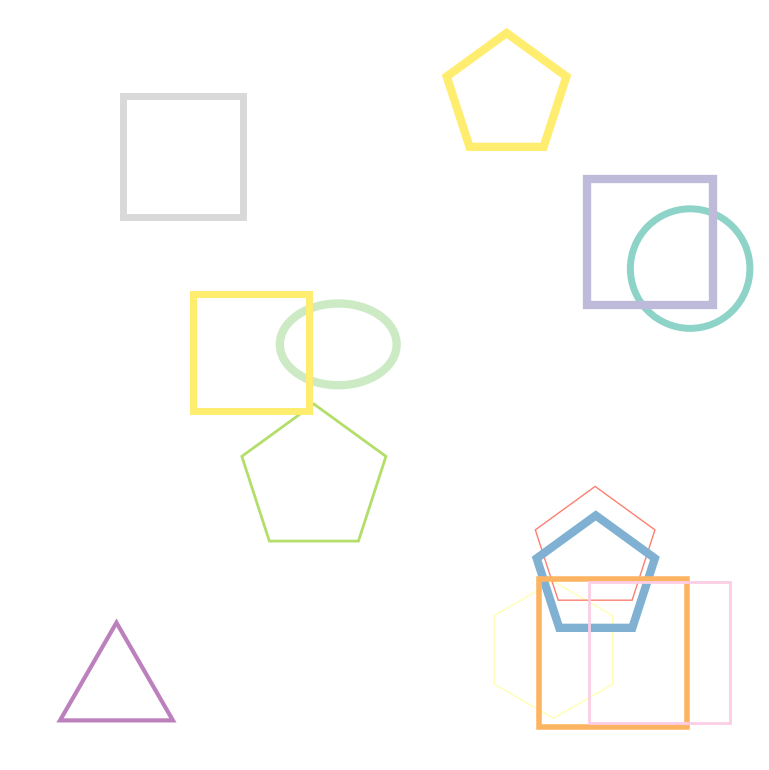[{"shape": "circle", "thickness": 2.5, "radius": 0.39, "center": [0.896, 0.651]}, {"shape": "hexagon", "thickness": 0.5, "radius": 0.44, "center": [0.719, 0.156]}, {"shape": "square", "thickness": 3, "radius": 0.41, "center": [0.844, 0.686]}, {"shape": "pentagon", "thickness": 0.5, "radius": 0.41, "center": [0.773, 0.287]}, {"shape": "pentagon", "thickness": 3, "radius": 0.4, "center": [0.774, 0.25]}, {"shape": "square", "thickness": 2, "radius": 0.48, "center": [0.796, 0.152]}, {"shape": "pentagon", "thickness": 1, "radius": 0.49, "center": [0.408, 0.377]}, {"shape": "square", "thickness": 1, "radius": 0.46, "center": [0.857, 0.153]}, {"shape": "square", "thickness": 2.5, "radius": 0.39, "center": [0.238, 0.797]}, {"shape": "triangle", "thickness": 1.5, "radius": 0.42, "center": [0.151, 0.107]}, {"shape": "oval", "thickness": 3, "radius": 0.38, "center": [0.439, 0.553]}, {"shape": "square", "thickness": 2.5, "radius": 0.38, "center": [0.326, 0.542]}, {"shape": "pentagon", "thickness": 3, "radius": 0.41, "center": [0.658, 0.875]}]